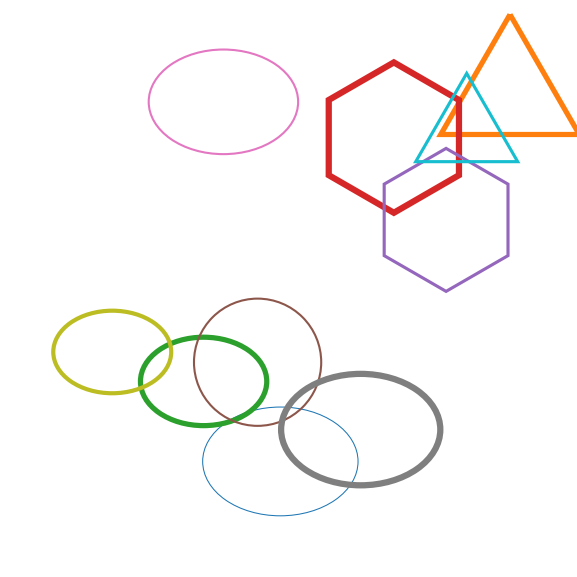[{"shape": "oval", "thickness": 0.5, "radius": 0.67, "center": [0.485, 0.2]}, {"shape": "triangle", "thickness": 2.5, "radius": 0.69, "center": [0.883, 0.835]}, {"shape": "oval", "thickness": 2.5, "radius": 0.55, "center": [0.353, 0.339]}, {"shape": "hexagon", "thickness": 3, "radius": 0.65, "center": [0.682, 0.761]}, {"shape": "hexagon", "thickness": 1.5, "radius": 0.62, "center": [0.772, 0.618]}, {"shape": "circle", "thickness": 1, "radius": 0.55, "center": [0.446, 0.372]}, {"shape": "oval", "thickness": 1, "radius": 0.65, "center": [0.387, 0.823]}, {"shape": "oval", "thickness": 3, "radius": 0.69, "center": [0.625, 0.255]}, {"shape": "oval", "thickness": 2, "radius": 0.51, "center": [0.194, 0.39]}, {"shape": "triangle", "thickness": 1.5, "radius": 0.51, "center": [0.808, 0.77]}]